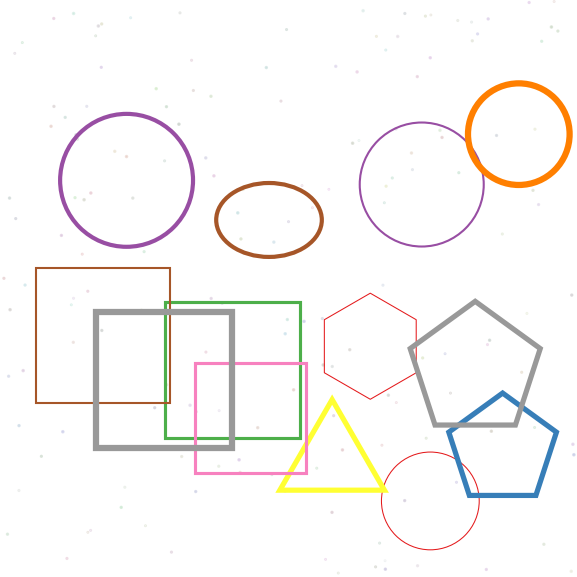[{"shape": "hexagon", "thickness": 0.5, "radius": 0.46, "center": [0.641, 0.4]}, {"shape": "circle", "thickness": 0.5, "radius": 0.42, "center": [0.745, 0.132]}, {"shape": "pentagon", "thickness": 2.5, "radius": 0.49, "center": [0.87, 0.221]}, {"shape": "square", "thickness": 1.5, "radius": 0.59, "center": [0.403, 0.358]}, {"shape": "circle", "thickness": 2, "radius": 0.58, "center": [0.219, 0.687]}, {"shape": "circle", "thickness": 1, "radius": 0.54, "center": [0.73, 0.68]}, {"shape": "circle", "thickness": 3, "radius": 0.44, "center": [0.898, 0.767]}, {"shape": "triangle", "thickness": 2.5, "radius": 0.52, "center": [0.575, 0.203]}, {"shape": "oval", "thickness": 2, "radius": 0.46, "center": [0.466, 0.618]}, {"shape": "square", "thickness": 1, "radius": 0.58, "center": [0.178, 0.418]}, {"shape": "square", "thickness": 1.5, "radius": 0.48, "center": [0.434, 0.275]}, {"shape": "square", "thickness": 3, "radius": 0.59, "center": [0.284, 0.341]}, {"shape": "pentagon", "thickness": 2.5, "radius": 0.59, "center": [0.823, 0.359]}]